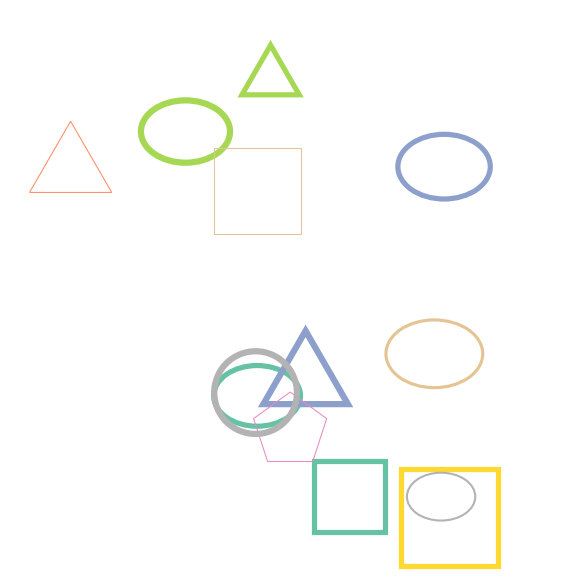[{"shape": "oval", "thickness": 2.5, "radius": 0.38, "center": [0.445, 0.314]}, {"shape": "square", "thickness": 2.5, "radius": 0.31, "center": [0.605, 0.139]}, {"shape": "triangle", "thickness": 0.5, "radius": 0.41, "center": [0.122, 0.707]}, {"shape": "oval", "thickness": 2.5, "radius": 0.4, "center": [0.769, 0.711]}, {"shape": "triangle", "thickness": 3, "radius": 0.42, "center": [0.529, 0.342]}, {"shape": "pentagon", "thickness": 0.5, "radius": 0.33, "center": [0.502, 0.254]}, {"shape": "oval", "thickness": 3, "radius": 0.39, "center": [0.321, 0.771]}, {"shape": "triangle", "thickness": 2.5, "radius": 0.29, "center": [0.469, 0.864]}, {"shape": "square", "thickness": 2.5, "radius": 0.42, "center": [0.779, 0.104]}, {"shape": "square", "thickness": 0.5, "radius": 0.38, "center": [0.446, 0.668]}, {"shape": "oval", "thickness": 1.5, "radius": 0.42, "center": [0.752, 0.387]}, {"shape": "oval", "thickness": 1, "radius": 0.3, "center": [0.764, 0.139]}, {"shape": "circle", "thickness": 3, "radius": 0.36, "center": [0.443, 0.319]}]